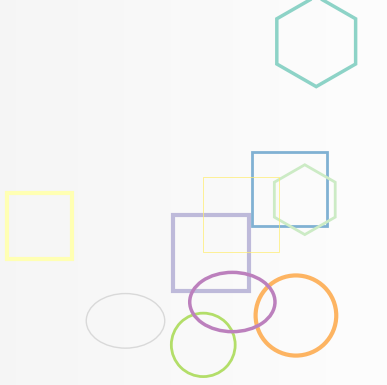[{"shape": "hexagon", "thickness": 2.5, "radius": 0.59, "center": [0.816, 0.892]}, {"shape": "square", "thickness": 3, "radius": 0.42, "center": [0.102, 0.413]}, {"shape": "square", "thickness": 3, "radius": 0.49, "center": [0.545, 0.343]}, {"shape": "square", "thickness": 2, "radius": 0.48, "center": [0.748, 0.509]}, {"shape": "circle", "thickness": 3, "radius": 0.52, "center": [0.764, 0.18]}, {"shape": "circle", "thickness": 2, "radius": 0.41, "center": [0.525, 0.104]}, {"shape": "oval", "thickness": 1, "radius": 0.51, "center": [0.324, 0.167]}, {"shape": "oval", "thickness": 2.5, "radius": 0.55, "center": [0.6, 0.216]}, {"shape": "hexagon", "thickness": 2, "radius": 0.45, "center": [0.787, 0.481]}, {"shape": "square", "thickness": 0.5, "radius": 0.49, "center": [0.622, 0.444]}]